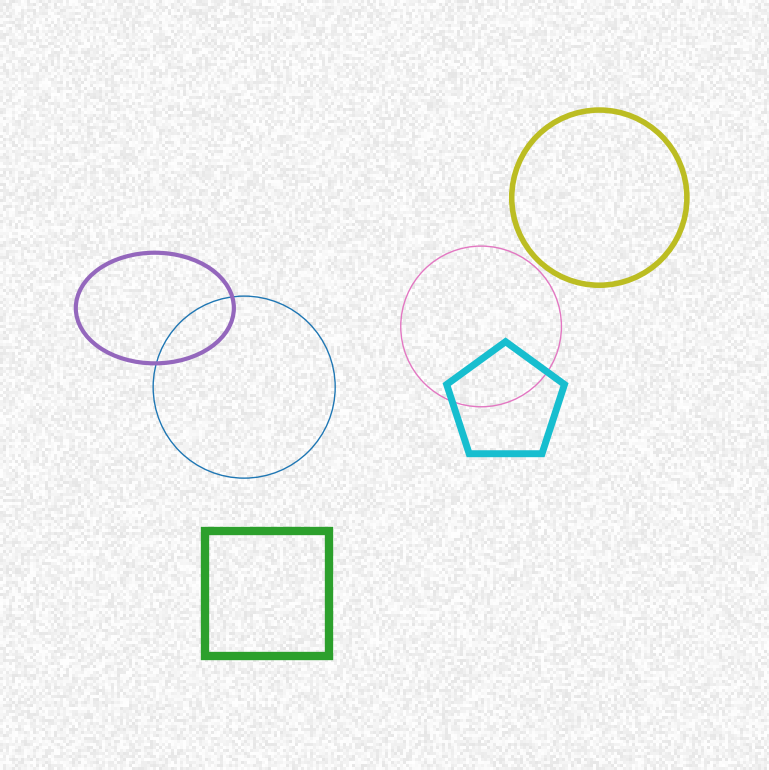[{"shape": "circle", "thickness": 0.5, "radius": 0.59, "center": [0.317, 0.497]}, {"shape": "square", "thickness": 3, "radius": 0.4, "center": [0.347, 0.229]}, {"shape": "oval", "thickness": 1.5, "radius": 0.51, "center": [0.201, 0.6]}, {"shape": "circle", "thickness": 0.5, "radius": 0.52, "center": [0.625, 0.576]}, {"shape": "circle", "thickness": 2, "radius": 0.57, "center": [0.778, 0.743]}, {"shape": "pentagon", "thickness": 2.5, "radius": 0.4, "center": [0.657, 0.476]}]